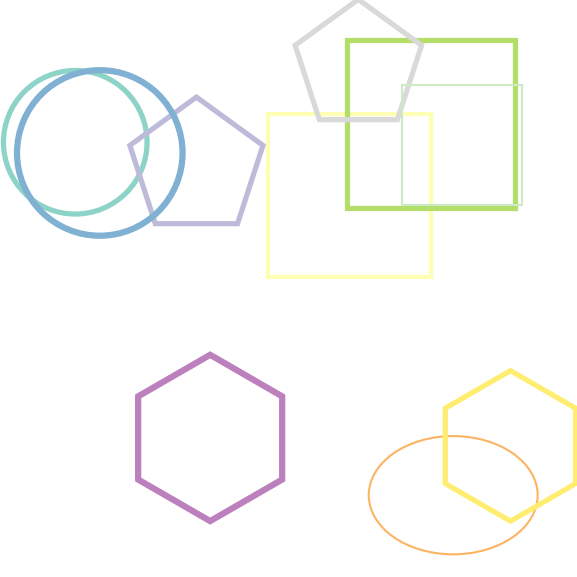[{"shape": "circle", "thickness": 2.5, "radius": 0.62, "center": [0.13, 0.753]}, {"shape": "square", "thickness": 2, "radius": 0.71, "center": [0.606, 0.661]}, {"shape": "pentagon", "thickness": 2.5, "radius": 0.61, "center": [0.34, 0.71]}, {"shape": "circle", "thickness": 3, "radius": 0.72, "center": [0.173, 0.734]}, {"shape": "oval", "thickness": 1, "radius": 0.73, "center": [0.785, 0.142]}, {"shape": "square", "thickness": 2.5, "radius": 0.73, "center": [0.746, 0.784]}, {"shape": "pentagon", "thickness": 2.5, "radius": 0.58, "center": [0.621, 0.885]}, {"shape": "hexagon", "thickness": 3, "radius": 0.72, "center": [0.364, 0.241]}, {"shape": "square", "thickness": 1, "radius": 0.52, "center": [0.8, 0.748]}, {"shape": "hexagon", "thickness": 2.5, "radius": 0.65, "center": [0.884, 0.227]}]